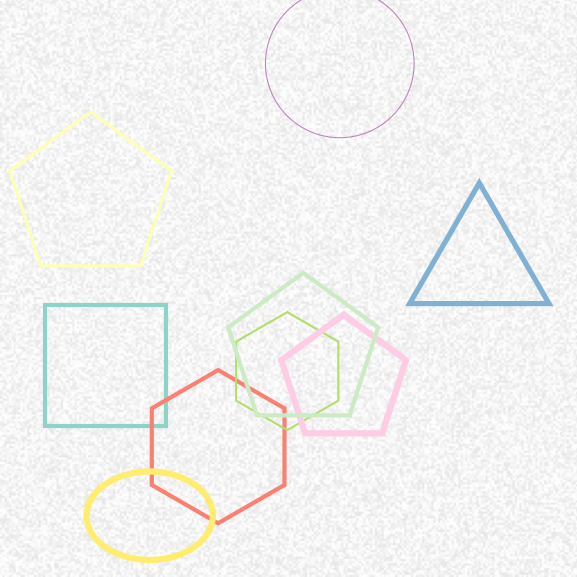[{"shape": "square", "thickness": 2, "radius": 0.52, "center": [0.182, 0.366]}, {"shape": "pentagon", "thickness": 1.5, "radius": 0.74, "center": [0.157, 0.658]}, {"shape": "hexagon", "thickness": 2, "radius": 0.66, "center": [0.378, 0.226]}, {"shape": "triangle", "thickness": 2.5, "radius": 0.7, "center": [0.83, 0.543]}, {"shape": "hexagon", "thickness": 1, "radius": 0.51, "center": [0.497, 0.357]}, {"shape": "pentagon", "thickness": 3, "radius": 0.57, "center": [0.595, 0.341]}, {"shape": "circle", "thickness": 0.5, "radius": 0.64, "center": [0.588, 0.889]}, {"shape": "pentagon", "thickness": 2, "radius": 0.68, "center": [0.525, 0.39]}, {"shape": "oval", "thickness": 3, "radius": 0.55, "center": [0.259, 0.106]}]